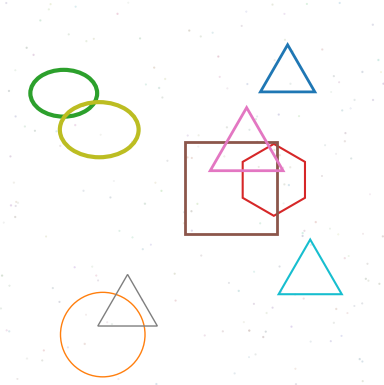[{"shape": "triangle", "thickness": 2, "radius": 0.41, "center": [0.747, 0.802]}, {"shape": "circle", "thickness": 1, "radius": 0.55, "center": [0.267, 0.131]}, {"shape": "oval", "thickness": 3, "radius": 0.43, "center": [0.166, 0.758]}, {"shape": "hexagon", "thickness": 1.5, "radius": 0.47, "center": [0.711, 0.533]}, {"shape": "square", "thickness": 2, "radius": 0.6, "center": [0.6, 0.511]}, {"shape": "triangle", "thickness": 2, "radius": 0.55, "center": [0.641, 0.611]}, {"shape": "triangle", "thickness": 1, "radius": 0.45, "center": [0.331, 0.198]}, {"shape": "oval", "thickness": 3, "radius": 0.51, "center": [0.258, 0.663]}, {"shape": "triangle", "thickness": 1.5, "radius": 0.47, "center": [0.806, 0.283]}]